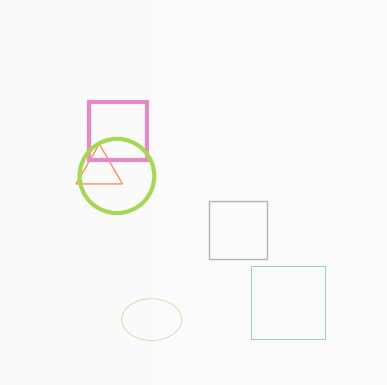[{"shape": "square", "thickness": 0.5, "radius": 0.48, "center": [0.743, 0.213]}, {"shape": "triangle", "thickness": 1, "radius": 0.35, "center": [0.256, 0.557]}, {"shape": "square", "thickness": 3, "radius": 0.38, "center": [0.305, 0.659]}, {"shape": "circle", "thickness": 3, "radius": 0.48, "center": [0.302, 0.543]}, {"shape": "oval", "thickness": 0.5, "radius": 0.39, "center": [0.391, 0.17]}, {"shape": "square", "thickness": 1, "radius": 0.38, "center": [0.614, 0.402]}]